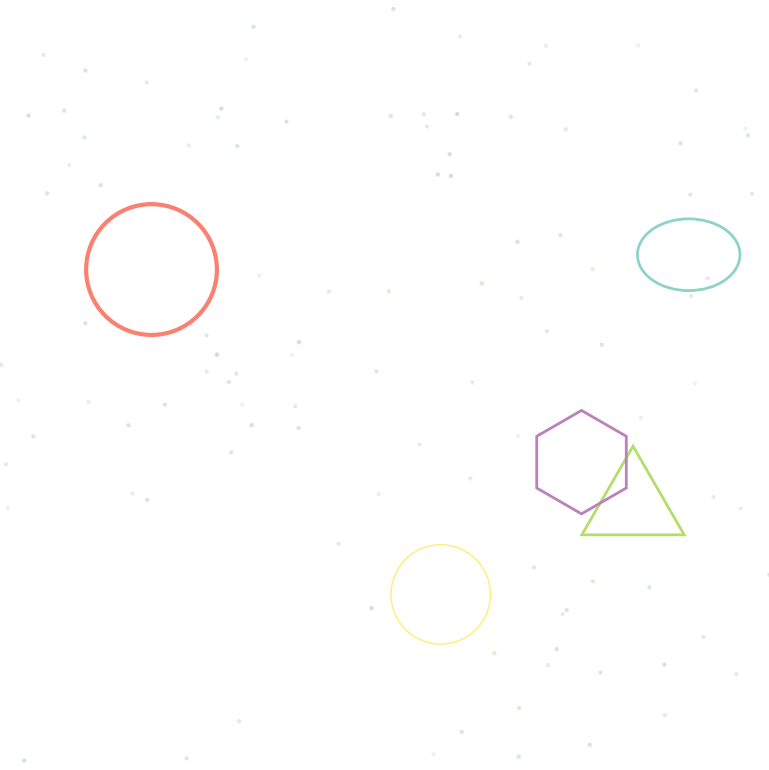[{"shape": "oval", "thickness": 1, "radius": 0.33, "center": [0.894, 0.669]}, {"shape": "circle", "thickness": 1.5, "radius": 0.42, "center": [0.197, 0.65]}, {"shape": "triangle", "thickness": 1, "radius": 0.38, "center": [0.822, 0.344]}, {"shape": "hexagon", "thickness": 1, "radius": 0.34, "center": [0.755, 0.4]}, {"shape": "circle", "thickness": 0.5, "radius": 0.32, "center": [0.572, 0.228]}]